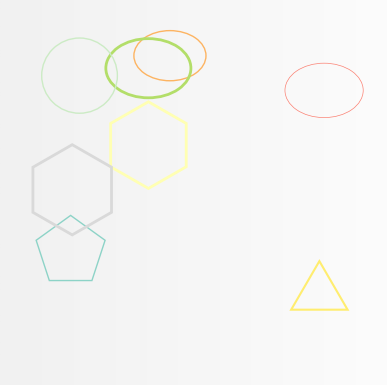[{"shape": "pentagon", "thickness": 1, "radius": 0.47, "center": [0.182, 0.347]}, {"shape": "hexagon", "thickness": 2, "radius": 0.56, "center": [0.383, 0.623]}, {"shape": "oval", "thickness": 0.5, "radius": 0.5, "center": [0.836, 0.765]}, {"shape": "oval", "thickness": 1, "radius": 0.47, "center": [0.439, 0.855]}, {"shape": "oval", "thickness": 2, "radius": 0.55, "center": [0.383, 0.823]}, {"shape": "hexagon", "thickness": 2, "radius": 0.59, "center": [0.186, 0.507]}, {"shape": "circle", "thickness": 1, "radius": 0.49, "center": [0.205, 0.804]}, {"shape": "triangle", "thickness": 1.5, "radius": 0.42, "center": [0.824, 0.238]}]